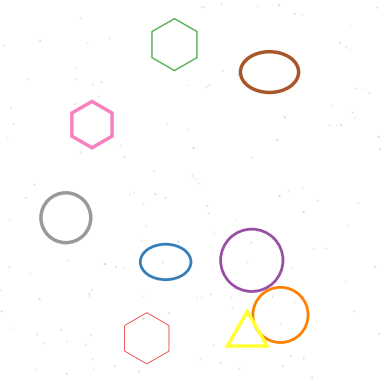[{"shape": "hexagon", "thickness": 0.5, "radius": 0.33, "center": [0.381, 0.121]}, {"shape": "oval", "thickness": 2, "radius": 0.33, "center": [0.43, 0.32]}, {"shape": "hexagon", "thickness": 1, "radius": 0.34, "center": [0.453, 0.884]}, {"shape": "circle", "thickness": 2, "radius": 0.4, "center": [0.654, 0.324]}, {"shape": "circle", "thickness": 2, "radius": 0.36, "center": [0.729, 0.182]}, {"shape": "triangle", "thickness": 2.5, "radius": 0.3, "center": [0.642, 0.131]}, {"shape": "oval", "thickness": 2.5, "radius": 0.38, "center": [0.7, 0.813]}, {"shape": "hexagon", "thickness": 2.5, "radius": 0.3, "center": [0.239, 0.676]}, {"shape": "circle", "thickness": 2.5, "radius": 0.32, "center": [0.171, 0.434]}]